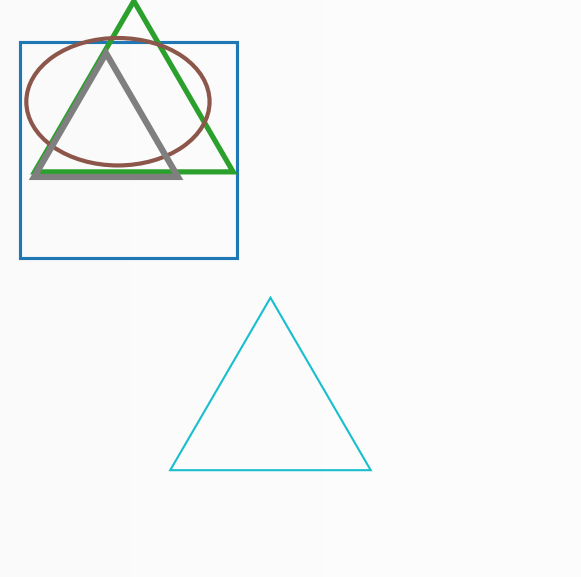[{"shape": "square", "thickness": 1.5, "radius": 0.93, "center": [0.222, 0.739]}, {"shape": "triangle", "thickness": 2.5, "radius": 0.99, "center": [0.23, 0.8]}, {"shape": "oval", "thickness": 2, "radius": 0.79, "center": [0.203, 0.823]}, {"shape": "triangle", "thickness": 3, "radius": 0.71, "center": [0.182, 0.764]}, {"shape": "triangle", "thickness": 1, "radius": 1.0, "center": [0.465, 0.285]}]